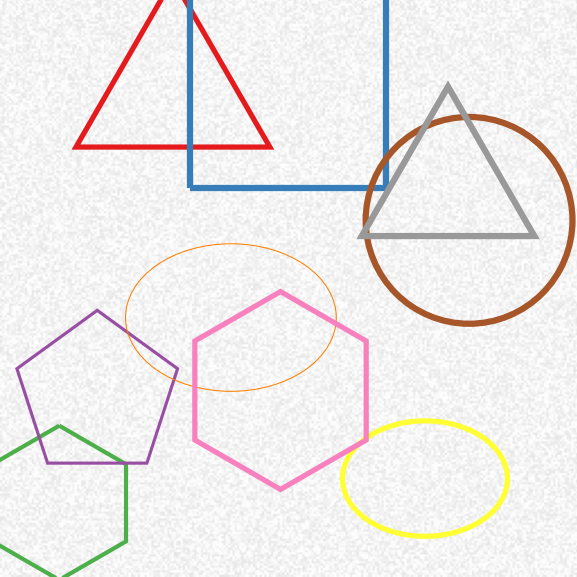[{"shape": "triangle", "thickness": 2.5, "radius": 0.97, "center": [0.299, 0.841]}, {"shape": "square", "thickness": 3, "radius": 0.85, "center": [0.498, 0.844]}, {"shape": "hexagon", "thickness": 2, "radius": 0.67, "center": [0.103, 0.128]}, {"shape": "pentagon", "thickness": 1.5, "radius": 0.73, "center": [0.168, 0.315]}, {"shape": "oval", "thickness": 0.5, "radius": 0.91, "center": [0.4, 0.449]}, {"shape": "oval", "thickness": 2.5, "radius": 0.71, "center": [0.736, 0.17]}, {"shape": "circle", "thickness": 3, "radius": 0.9, "center": [0.812, 0.618]}, {"shape": "hexagon", "thickness": 2.5, "radius": 0.86, "center": [0.486, 0.323]}, {"shape": "triangle", "thickness": 3, "radius": 0.86, "center": [0.776, 0.677]}]